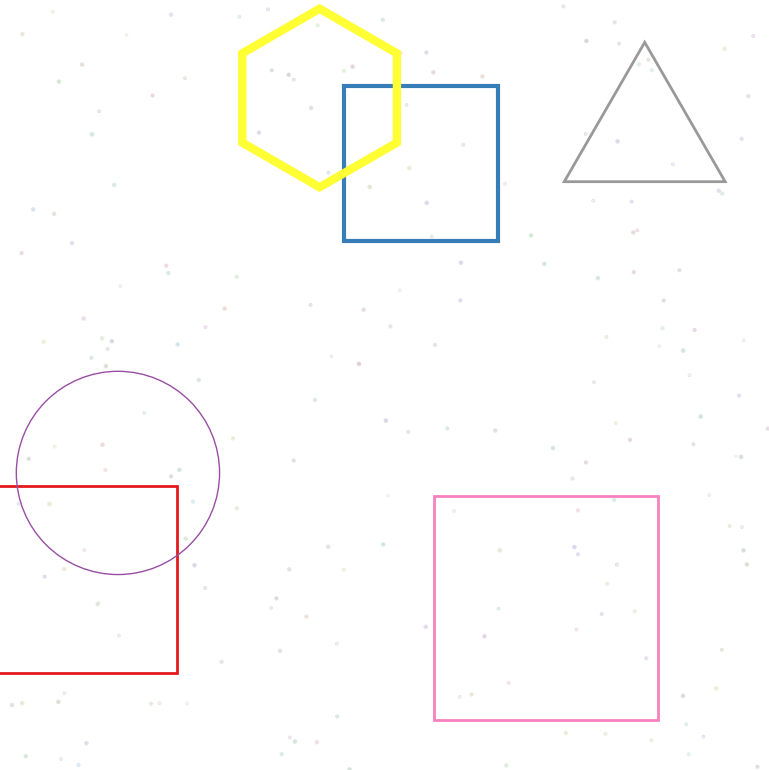[{"shape": "square", "thickness": 1, "radius": 0.61, "center": [0.108, 0.247]}, {"shape": "square", "thickness": 1.5, "radius": 0.5, "center": [0.547, 0.788]}, {"shape": "circle", "thickness": 0.5, "radius": 0.66, "center": [0.153, 0.386]}, {"shape": "hexagon", "thickness": 3, "radius": 0.58, "center": [0.415, 0.873]}, {"shape": "square", "thickness": 1, "radius": 0.73, "center": [0.71, 0.211]}, {"shape": "triangle", "thickness": 1, "radius": 0.6, "center": [0.837, 0.824]}]